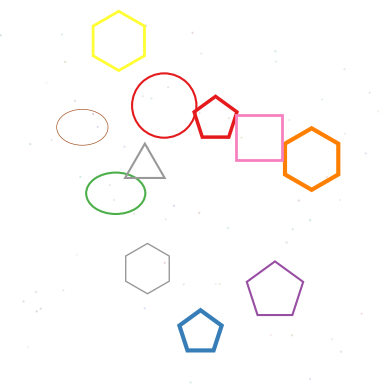[{"shape": "circle", "thickness": 1.5, "radius": 0.42, "center": [0.427, 0.726]}, {"shape": "pentagon", "thickness": 2.5, "radius": 0.29, "center": [0.56, 0.691]}, {"shape": "pentagon", "thickness": 3, "radius": 0.29, "center": [0.521, 0.137]}, {"shape": "oval", "thickness": 1.5, "radius": 0.38, "center": [0.301, 0.498]}, {"shape": "pentagon", "thickness": 1.5, "radius": 0.38, "center": [0.714, 0.244]}, {"shape": "hexagon", "thickness": 3, "radius": 0.4, "center": [0.809, 0.587]}, {"shape": "hexagon", "thickness": 2, "radius": 0.39, "center": [0.309, 0.894]}, {"shape": "oval", "thickness": 0.5, "radius": 0.33, "center": [0.214, 0.669]}, {"shape": "square", "thickness": 2, "radius": 0.29, "center": [0.673, 0.642]}, {"shape": "hexagon", "thickness": 1, "radius": 0.33, "center": [0.383, 0.302]}, {"shape": "triangle", "thickness": 1.5, "radius": 0.3, "center": [0.376, 0.567]}]